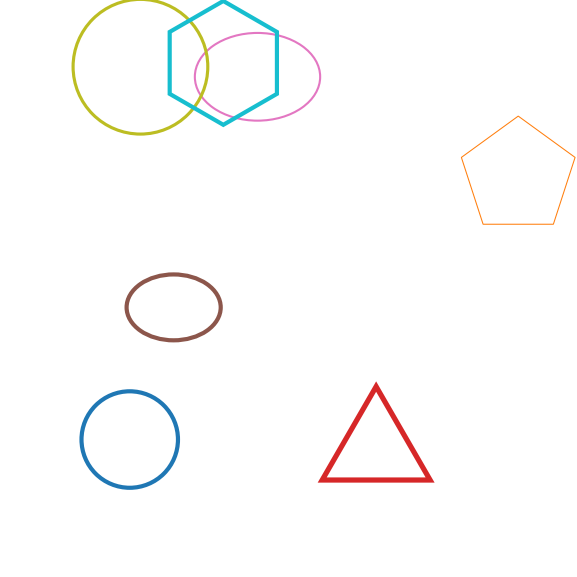[{"shape": "circle", "thickness": 2, "radius": 0.42, "center": [0.225, 0.238]}, {"shape": "pentagon", "thickness": 0.5, "radius": 0.52, "center": [0.897, 0.695]}, {"shape": "triangle", "thickness": 2.5, "radius": 0.54, "center": [0.651, 0.222]}, {"shape": "oval", "thickness": 2, "radius": 0.41, "center": [0.301, 0.467]}, {"shape": "oval", "thickness": 1, "radius": 0.54, "center": [0.446, 0.866]}, {"shape": "circle", "thickness": 1.5, "radius": 0.58, "center": [0.243, 0.884]}, {"shape": "hexagon", "thickness": 2, "radius": 0.54, "center": [0.387, 0.89]}]